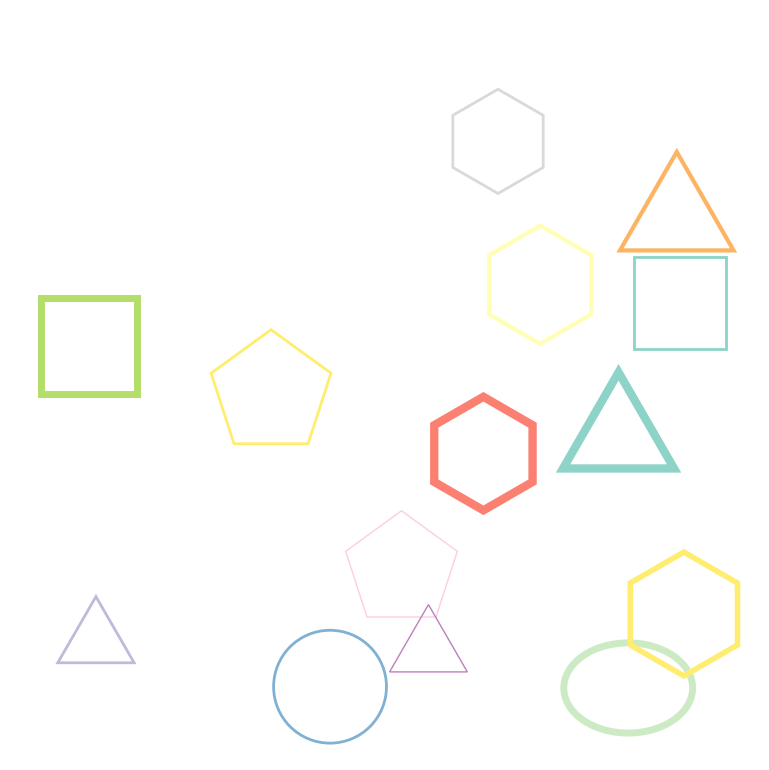[{"shape": "square", "thickness": 1, "radius": 0.3, "center": [0.884, 0.607]}, {"shape": "triangle", "thickness": 3, "radius": 0.42, "center": [0.803, 0.433]}, {"shape": "hexagon", "thickness": 1.5, "radius": 0.38, "center": [0.702, 0.63]}, {"shape": "triangle", "thickness": 1, "radius": 0.29, "center": [0.125, 0.168]}, {"shape": "hexagon", "thickness": 3, "radius": 0.37, "center": [0.628, 0.411]}, {"shape": "circle", "thickness": 1, "radius": 0.37, "center": [0.429, 0.108]}, {"shape": "triangle", "thickness": 1.5, "radius": 0.43, "center": [0.879, 0.717]}, {"shape": "square", "thickness": 2.5, "radius": 0.31, "center": [0.116, 0.551]}, {"shape": "pentagon", "thickness": 0.5, "radius": 0.38, "center": [0.521, 0.26]}, {"shape": "hexagon", "thickness": 1, "radius": 0.34, "center": [0.647, 0.816]}, {"shape": "triangle", "thickness": 0.5, "radius": 0.29, "center": [0.556, 0.157]}, {"shape": "oval", "thickness": 2.5, "radius": 0.42, "center": [0.816, 0.107]}, {"shape": "pentagon", "thickness": 1, "radius": 0.41, "center": [0.352, 0.49]}, {"shape": "hexagon", "thickness": 2, "radius": 0.4, "center": [0.888, 0.203]}]